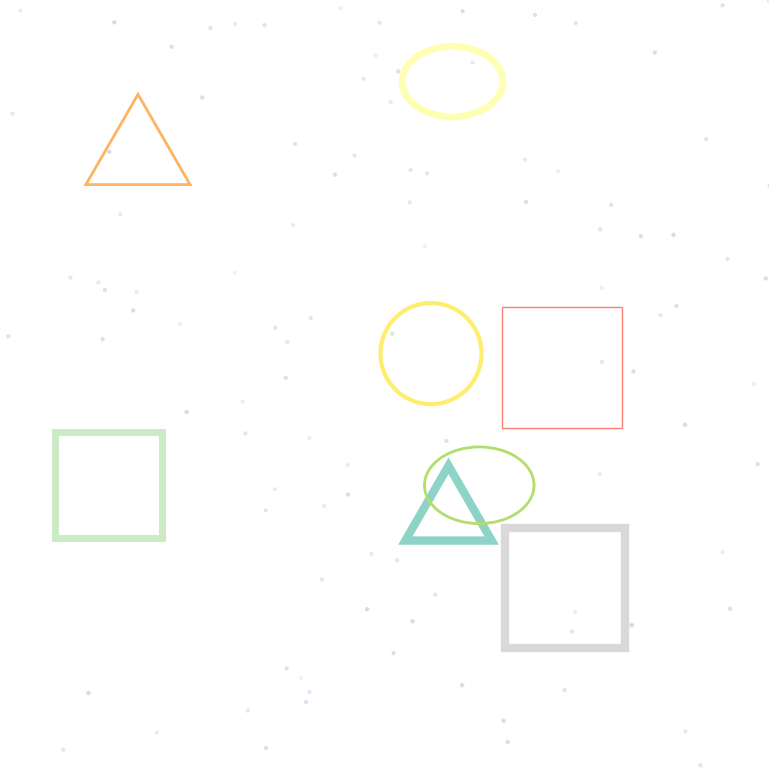[{"shape": "triangle", "thickness": 3, "radius": 0.32, "center": [0.582, 0.33]}, {"shape": "oval", "thickness": 2.5, "radius": 0.33, "center": [0.588, 0.894]}, {"shape": "square", "thickness": 0.5, "radius": 0.39, "center": [0.73, 0.523]}, {"shape": "triangle", "thickness": 1, "radius": 0.39, "center": [0.179, 0.799]}, {"shape": "oval", "thickness": 1, "radius": 0.36, "center": [0.622, 0.37]}, {"shape": "square", "thickness": 3, "radius": 0.39, "center": [0.733, 0.236]}, {"shape": "square", "thickness": 2.5, "radius": 0.35, "center": [0.14, 0.37]}, {"shape": "circle", "thickness": 1.5, "radius": 0.33, "center": [0.56, 0.541]}]